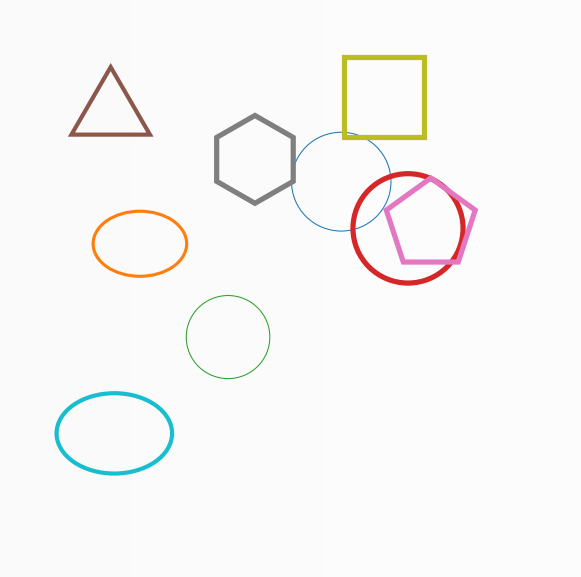[{"shape": "circle", "thickness": 0.5, "radius": 0.43, "center": [0.587, 0.685]}, {"shape": "oval", "thickness": 1.5, "radius": 0.4, "center": [0.241, 0.577]}, {"shape": "circle", "thickness": 0.5, "radius": 0.36, "center": [0.392, 0.415]}, {"shape": "circle", "thickness": 2.5, "radius": 0.47, "center": [0.702, 0.604]}, {"shape": "triangle", "thickness": 2, "radius": 0.39, "center": [0.19, 0.805]}, {"shape": "pentagon", "thickness": 2.5, "radius": 0.4, "center": [0.741, 0.61]}, {"shape": "hexagon", "thickness": 2.5, "radius": 0.38, "center": [0.439, 0.723]}, {"shape": "square", "thickness": 2.5, "radius": 0.35, "center": [0.661, 0.831]}, {"shape": "oval", "thickness": 2, "radius": 0.5, "center": [0.197, 0.249]}]